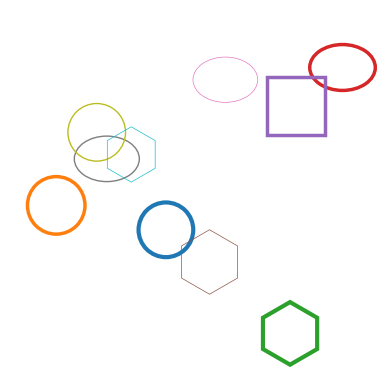[{"shape": "circle", "thickness": 3, "radius": 0.36, "center": [0.431, 0.403]}, {"shape": "circle", "thickness": 2.5, "radius": 0.37, "center": [0.146, 0.467]}, {"shape": "hexagon", "thickness": 3, "radius": 0.41, "center": [0.753, 0.134]}, {"shape": "oval", "thickness": 2.5, "radius": 0.43, "center": [0.89, 0.825]}, {"shape": "square", "thickness": 2.5, "radius": 0.38, "center": [0.769, 0.724]}, {"shape": "hexagon", "thickness": 0.5, "radius": 0.42, "center": [0.544, 0.32]}, {"shape": "oval", "thickness": 0.5, "radius": 0.42, "center": [0.585, 0.793]}, {"shape": "oval", "thickness": 1, "radius": 0.42, "center": [0.277, 0.587]}, {"shape": "circle", "thickness": 1, "radius": 0.37, "center": [0.251, 0.656]}, {"shape": "hexagon", "thickness": 0.5, "radius": 0.36, "center": [0.341, 0.599]}]